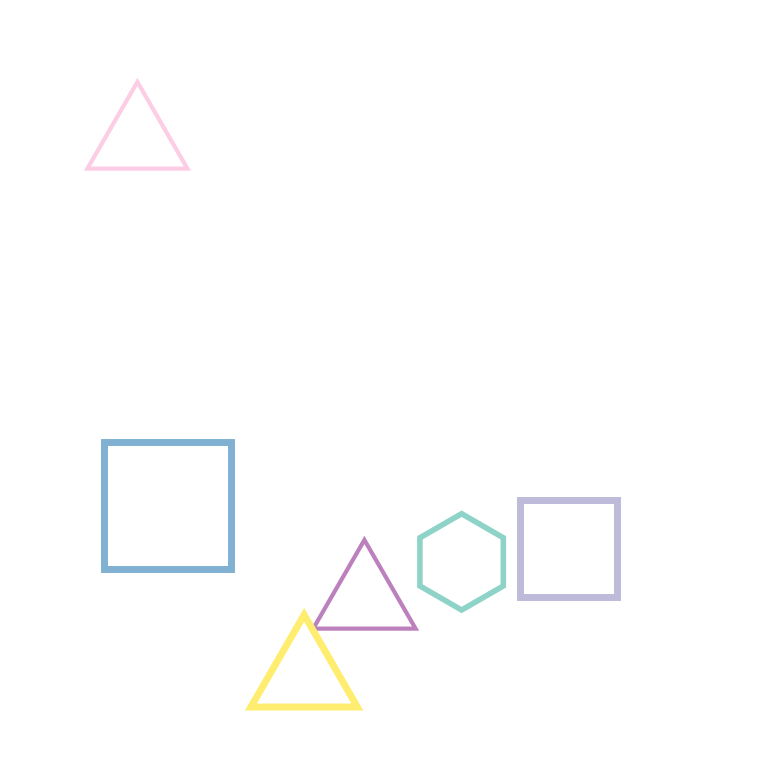[{"shape": "hexagon", "thickness": 2, "radius": 0.31, "center": [0.6, 0.27]}, {"shape": "square", "thickness": 2.5, "radius": 0.31, "center": [0.738, 0.287]}, {"shape": "square", "thickness": 2.5, "radius": 0.41, "center": [0.218, 0.344]}, {"shape": "triangle", "thickness": 1.5, "radius": 0.38, "center": [0.178, 0.819]}, {"shape": "triangle", "thickness": 1.5, "radius": 0.38, "center": [0.473, 0.222]}, {"shape": "triangle", "thickness": 2.5, "radius": 0.4, "center": [0.395, 0.122]}]